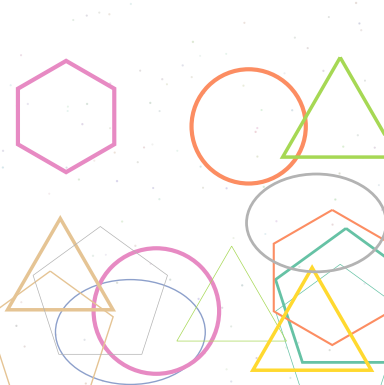[{"shape": "pentagon", "thickness": 2, "radius": 0.96, "center": [0.899, 0.214]}, {"shape": "pentagon", "thickness": 0.5, "radius": 0.88, "center": [0.884, 0.137]}, {"shape": "hexagon", "thickness": 1.5, "radius": 0.88, "center": [0.863, 0.279]}, {"shape": "circle", "thickness": 3, "radius": 0.74, "center": [0.646, 0.672]}, {"shape": "oval", "thickness": 1, "radius": 0.97, "center": [0.339, 0.138]}, {"shape": "hexagon", "thickness": 3, "radius": 0.72, "center": [0.172, 0.697]}, {"shape": "circle", "thickness": 3, "radius": 0.82, "center": [0.406, 0.192]}, {"shape": "triangle", "thickness": 2.5, "radius": 0.86, "center": [0.884, 0.678]}, {"shape": "triangle", "thickness": 0.5, "radius": 0.82, "center": [0.602, 0.196]}, {"shape": "triangle", "thickness": 2.5, "radius": 0.89, "center": [0.811, 0.127]}, {"shape": "triangle", "thickness": 2.5, "radius": 0.79, "center": [0.157, 0.274]}, {"shape": "pentagon", "thickness": 1, "radius": 0.86, "center": [0.13, 0.124]}, {"shape": "pentagon", "thickness": 0.5, "radius": 0.92, "center": [0.261, 0.228]}, {"shape": "oval", "thickness": 2, "radius": 0.91, "center": [0.822, 0.421]}]